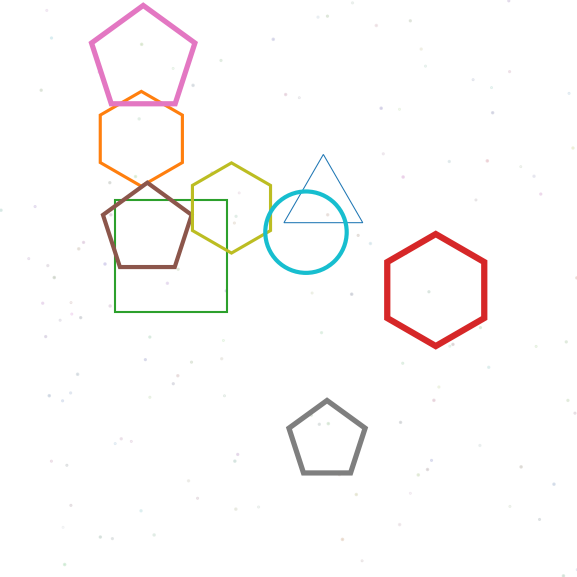[{"shape": "triangle", "thickness": 0.5, "radius": 0.39, "center": [0.56, 0.653]}, {"shape": "hexagon", "thickness": 1.5, "radius": 0.41, "center": [0.245, 0.759]}, {"shape": "square", "thickness": 1, "radius": 0.48, "center": [0.295, 0.555]}, {"shape": "hexagon", "thickness": 3, "radius": 0.48, "center": [0.755, 0.497]}, {"shape": "pentagon", "thickness": 2, "radius": 0.4, "center": [0.255, 0.602]}, {"shape": "pentagon", "thickness": 2.5, "radius": 0.47, "center": [0.248, 0.896]}, {"shape": "pentagon", "thickness": 2.5, "radius": 0.35, "center": [0.566, 0.236]}, {"shape": "hexagon", "thickness": 1.5, "radius": 0.39, "center": [0.401, 0.639]}, {"shape": "circle", "thickness": 2, "radius": 0.35, "center": [0.53, 0.597]}]